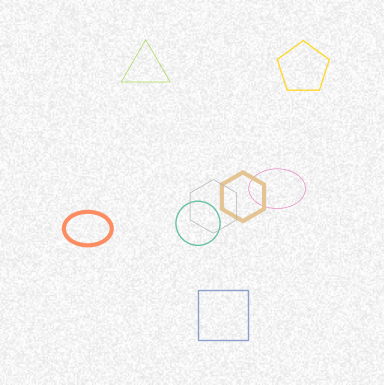[{"shape": "circle", "thickness": 1, "radius": 0.29, "center": [0.514, 0.42]}, {"shape": "oval", "thickness": 3, "radius": 0.31, "center": [0.228, 0.406]}, {"shape": "square", "thickness": 1, "radius": 0.32, "center": [0.579, 0.182]}, {"shape": "oval", "thickness": 0.5, "radius": 0.37, "center": [0.72, 0.51]}, {"shape": "triangle", "thickness": 0.5, "radius": 0.37, "center": [0.378, 0.824]}, {"shape": "pentagon", "thickness": 1, "radius": 0.36, "center": [0.788, 0.823]}, {"shape": "hexagon", "thickness": 3, "radius": 0.32, "center": [0.631, 0.489]}, {"shape": "hexagon", "thickness": 0.5, "radius": 0.35, "center": [0.554, 0.464]}]